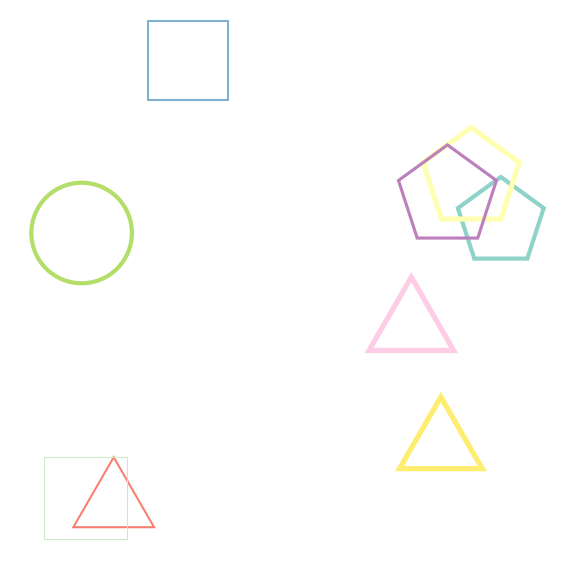[{"shape": "pentagon", "thickness": 2, "radius": 0.39, "center": [0.867, 0.615]}, {"shape": "pentagon", "thickness": 2.5, "radius": 0.44, "center": [0.816, 0.691]}, {"shape": "triangle", "thickness": 1, "radius": 0.4, "center": [0.197, 0.127]}, {"shape": "square", "thickness": 1, "radius": 0.34, "center": [0.326, 0.894]}, {"shape": "circle", "thickness": 2, "radius": 0.44, "center": [0.141, 0.596]}, {"shape": "triangle", "thickness": 2.5, "radius": 0.42, "center": [0.712, 0.435]}, {"shape": "pentagon", "thickness": 1.5, "radius": 0.45, "center": [0.775, 0.659]}, {"shape": "square", "thickness": 0.5, "radius": 0.36, "center": [0.149, 0.137]}, {"shape": "triangle", "thickness": 2.5, "radius": 0.41, "center": [0.763, 0.229]}]